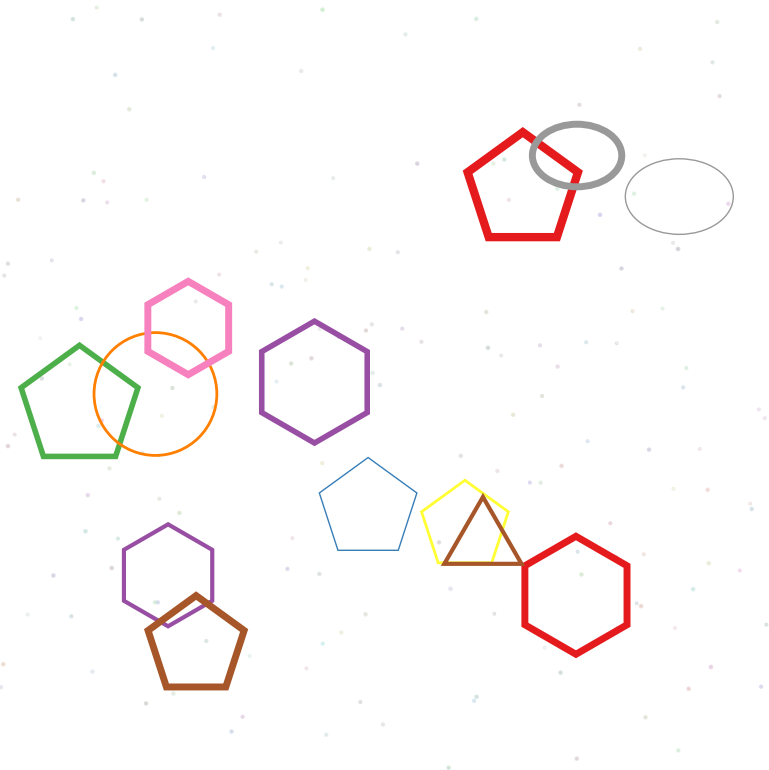[{"shape": "pentagon", "thickness": 3, "radius": 0.38, "center": [0.679, 0.753]}, {"shape": "hexagon", "thickness": 2.5, "radius": 0.38, "center": [0.748, 0.227]}, {"shape": "pentagon", "thickness": 0.5, "radius": 0.33, "center": [0.478, 0.339]}, {"shape": "pentagon", "thickness": 2, "radius": 0.4, "center": [0.103, 0.472]}, {"shape": "hexagon", "thickness": 2, "radius": 0.4, "center": [0.408, 0.504]}, {"shape": "hexagon", "thickness": 1.5, "radius": 0.33, "center": [0.218, 0.253]}, {"shape": "circle", "thickness": 1, "radius": 0.4, "center": [0.202, 0.488]}, {"shape": "pentagon", "thickness": 1, "radius": 0.3, "center": [0.604, 0.317]}, {"shape": "triangle", "thickness": 1.5, "radius": 0.29, "center": [0.627, 0.297]}, {"shape": "pentagon", "thickness": 2.5, "radius": 0.33, "center": [0.255, 0.161]}, {"shape": "hexagon", "thickness": 2.5, "radius": 0.3, "center": [0.244, 0.574]}, {"shape": "oval", "thickness": 2.5, "radius": 0.29, "center": [0.749, 0.798]}, {"shape": "oval", "thickness": 0.5, "radius": 0.35, "center": [0.882, 0.745]}]